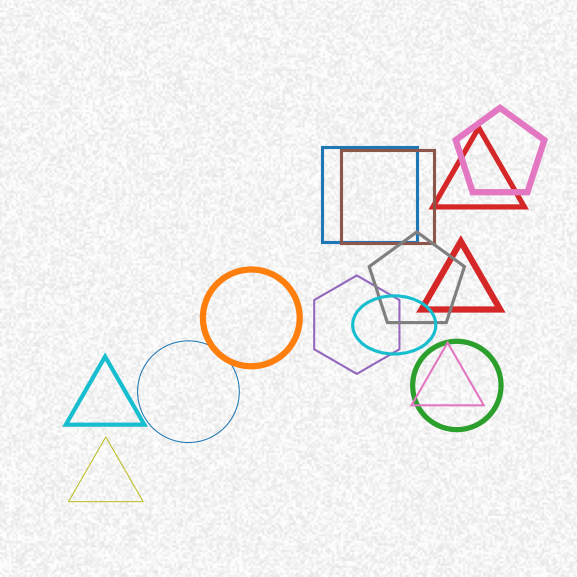[{"shape": "circle", "thickness": 0.5, "radius": 0.44, "center": [0.326, 0.321]}, {"shape": "square", "thickness": 1.5, "radius": 0.41, "center": [0.64, 0.662]}, {"shape": "circle", "thickness": 3, "radius": 0.42, "center": [0.435, 0.449]}, {"shape": "circle", "thickness": 2.5, "radius": 0.38, "center": [0.791, 0.332]}, {"shape": "triangle", "thickness": 2.5, "radius": 0.46, "center": [0.829, 0.687]}, {"shape": "triangle", "thickness": 3, "radius": 0.39, "center": [0.798, 0.503]}, {"shape": "hexagon", "thickness": 1, "radius": 0.43, "center": [0.618, 0.437]}, {"shape": "square", "thickness": 1.5, "radius": 0.4, "center": [0.671, 0.659]}, {"shape": "pentagon", "thickness": 3, "radius": 0.4, "center": [0.866, 0.732]}, {"shape": "triangle", "thickness": 1, "radius": 0.36, "center": [0.775, 0.333]}, {"shape": "pentagon", "thickness": 1.5, "radius": 0.43, "center": [0.722, 0.511]}, {"shape": "triangle", "thickness": 0.5, "radius": 0.37, "center": [0.183, 0.168]}, {"shape": "triangle", "thickness": 2, "radius": 0.39, "center": [0.182, 0.303]}, {"shape": "oval", "thickness": 1.5, "radius": 0.36, "center": [0.683, 0.437]}]